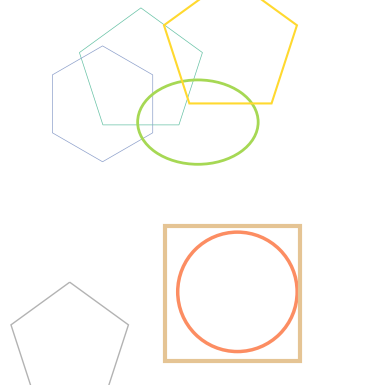[{"shape": "pentagon", "thickness": 0.5, "radius": 0.84, "center": [0.366, 0.812]}, {"shape": "circle", "thickness": 2.5, "radius": 0.78, "center": [0.617, 0.242]}, {"shape": "hexagon", "thickness": 0.5, "radius": 0.75, "center": [0.266, 0.73]}, {"shape": "oval", "thickness": 2, "radius": 0.78, "center": [0.514, 0.683]}, {"shape": "pentagon", "thickness": 1.5, "radius": 0.91, "center": [0.599, 0.878]}, {"shape": "square", "thickness": 3, "radius": 0.88, "center": [0.605, 0.238]}, {"shape": "pentagon", "thickness": 1, "radius": 0.8, "center": [0.181, 0.107]}]